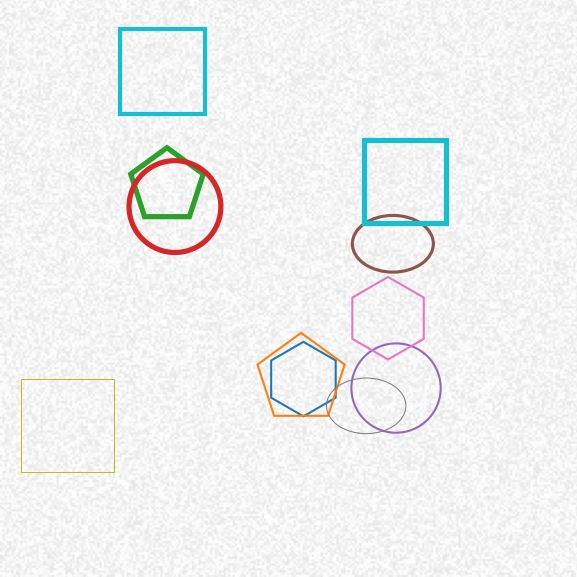[{"shape": "hexagon", "thickness": 1, "radius": 0.32, "center": [0.525, 0.343]}, {"shape": "pentagon", "thickness": 1, "radius": 0.4, "center": [0.521, 0.343]}, {"shape": "pentagon", "thickness": 2.5, "radius": 0.33, "center": [0.289, 0.677]}, {"shape": "circle", "thickness": 2.5, "radius": 0.4, "center": [0.303, 0.641]}, {"shape": "circle", "thickness": 1, "radius": 0.39, "center": [0.686, 0.327]}, {"shape": "oval", "thickness": 1.5, "radius": 0.35, "center": [0.68, 0.577]}, {"shape": "hexagon", "thickness": 1, "radius": 0.36, "center": [0.672, 0.448]}, {"shape": "oval", "thickness": 0.5, "radius": 0.34, "center": [0.634, 0.296]}, {"shape": "square", "thickness": 0.5, "radius": 0.4, "center": [0.116, 0.263]}, {"shape": "square", "thickness": 2.5, "radius": 0.36, "center": [0.702, 0.685]}, {"shape": "square", "thickness": 2, "radius": 0.37, "center": [0.282, 0.875]}]